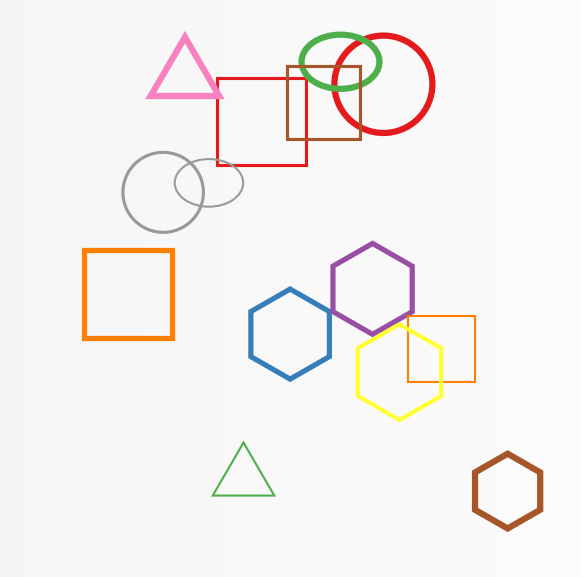[{"shape": "circle", "thickness": 3, "radius": 0.42, "center": [0.66, 0.853]}, {"shape": "square", "thickness": 1.5, "radius": 0.38, "center": [0.45, 0.789]}, {"shape": "hexagon", "thickness": 2.5, "radius": 0.39, "center": [0.499, 0.421]}, {"shape": "oval", "thickness": 3, "radius": 0.33, "center": [0.586, 0.892]}, {"shape": "triangle", "thickness": 1, "radius": 0.31, "center": [0.419, 0.172]}, {"shape": "hexagon", "thickness": 2.5, "radius": 0.39, "center": [0.641, 0.499]}, {"shape": "square", "thickness": 2.5, "radius": 0.38, "center": [0.22, 0.49]}, {"shape": "square", "thickness": 1, "radius": 0.29, "center": [0.759, 0.395]}, {"shape": "hexagon", "thickness": 2, "radius": 0.41, "center": [0.687, 0.355]}, {"shape": "hexagon", "thickness": 3, "radius": 0.32, "center": [0.873, 0.149]}, {"shape": "square", "thickness": 1.5, "radius": 0.31, "center": [0.556, 0.822]}, {"shape": "triangle", "thickness": 3, "radius": 0.34, "center": [0.318, 0.867]}, {"shape": "circle", "thickness": 1.5, "radius": 0.35, "center": [0.281, 0.666]}, {"shape": "oval", "thickness": 1, "radius": 0.29, "center": [0.36, 0.682]}]